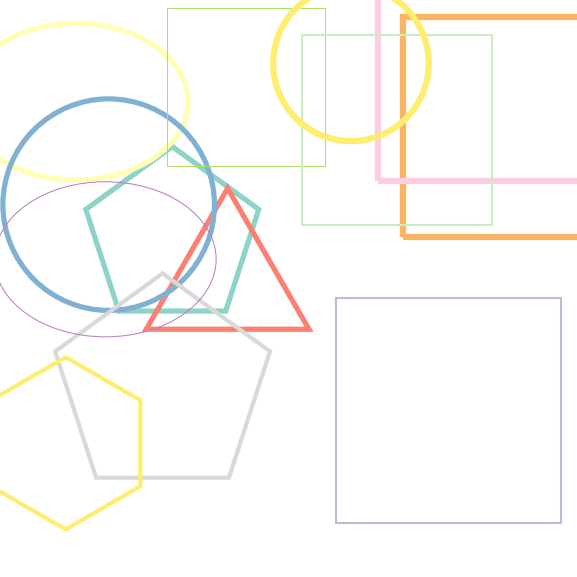[{"shape": "pentagon", "thickness": 2.5, "radius": 0.79, "center": [0.298, 0.588]}, {"shape": "oval", "thickness": 2.5, "radius": 0.97, "center": [0.132, 0.823]}, {"shape": "square", "thickness": 1, "radius": 0.97, "center": [0.776, 0.288]}, {"shape": "triangle", "thickness": 2.5, "radius": 0.81, "center": [0.394, 0.51]}, {"shape": "circle", "thickness": 2.5, "radius": 0.92, "center": [0.188, 0.645]}, {"shape": "square", "thickness": 3, "radius": 0.95, "center": [0.887, 0.779]}, {"shape": "square", "thickness": 0.5, "radius": 0.68, "center": [0.426, 0.849]}, {"shape": "square", "thickness": 3, "radius": 0.93, "center": [0.841, 0.872]}, {"shape": "pentagon", "thickness": 2, "radius": 0.98, "center": [0.281, 0.33]}, {"shape": "oval", "thickness": 0.5, "radius": 0.96, "center": [0.182, 0.55]}, {"shape": "square", "thickness": 1, "radius": 0.82, "center": [0.687, 0.774]}, {"shape": "circle", "thickness": 3, "radius": 0.67, "center": [0.608, 0.889]}, {"shape": "hexagon", "thickness": 2, "radius": 0.75, "center": [0.114, 0.231]}]